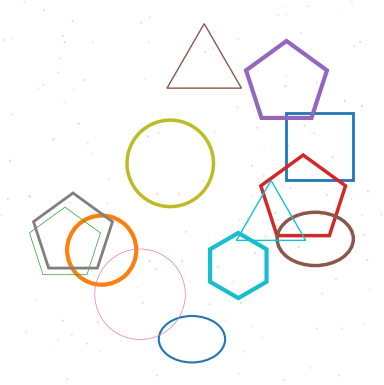[{"shape": "square", "thickness": 2, "radius": 0.43, "center": [0.829, 0.618]}, {"shape": "oval", "thickness": 1.5, "radius": 0.43, "center": [0.499, 0.119]}, {"shape": "circle", "thickness": 3, "radius": 0.45, "center": [0.264, 0.35]}, {"shape": "pentagon", "thickness": 0.5, "radius": 0.48, "center": [0.169, 0.365]}, {"shape": "pentagon", "thickness": 2.5, "radius": 0.58, "center": [0.787, 0.482]}, {"shape": "pentagon", "thickness": 3, "radius": 0.55, "center": [0.744, 0.783]}, {"shape": "triangle", "thickness": 1, "radius": 0.56, "center": [0.53, 0.827]}, {"shape": "oval", "thickness": 2.5, "radius": 0.49, "center": [0.819, 0.379]}, {"shape": "circle", "thickness": 0.5, "radius": 0.59, "center": [0.364, 0.236]}, {"shape": "pentagon", "thickness": 2, "radius": 0.54, "center": [0.19, 0.391]}, {"shape": "circle", "thickness": 2.5, "radius": 0.56, "center": [0.442, 0.576]}, {"shape": "triangle", "thickness": 1, "radius": 0.52, "center": [0.704, 0.428]}, {"shape": "hexagon", "thickness": 3, "radius": 0.42, "center": [0.619, 0.31]}]